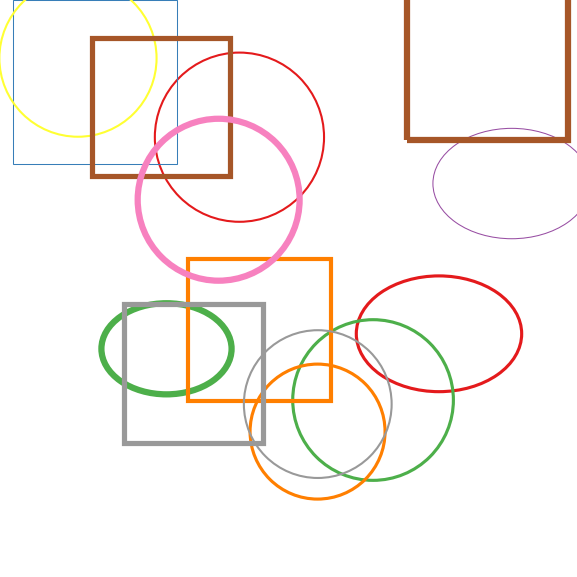[{"shape": "oval", "thickness": 1.5, "radius": 0.72, "center": [0.76, 0.421]}, {"shape": "circle", "thickness": 1, "radius": 0.73, "center": [0.415, 0.762]}, {"shape": "square", "thickness": 0.5, "radius": 0.71, "center": [0.164, 0.857]}, {"shape": "oval", "thickness": 3, "radius": 0.56, "center": [0.288, 0.395]}, {"shape": "circle", "thickness": 1.5, "radius": 0.7, "center": [0.646, 0.306]}, {"shape": "oval", "thickness": 0.5, "radius": 0.68, "center": [0.886, 0.681]}, {"shape": "circle", "thickness": 1.5, "radius": 0.58, "center": [0.55, 0.252]}, {"shape": "square", "thickness": 2, "radius": 0.62, "center": [0.449, 0.428]}, {"shape": "circle", "thickness": 1, "radius": 0.68, "center": [0.135, 0.898]}, {"shape": "square", "thickness": 2.5, "radius": 0.6, "center": [0.279, 0.813]}, {"shape": "square", "thickness": 3, "radius": 0.7, "center": [0.844, 0.897]}, {"shape": "circle", "thickness": 3, "radius": 0.7, "center": [0.379, 0.653]}, {"shape": "square", "thickness": 2.5, "radius": 0.6, "center": [0.335, 0.353]}, {"shape": "circle", "thickness": 1, "radius": 0.64, "center": [0.55, 0.299]}]